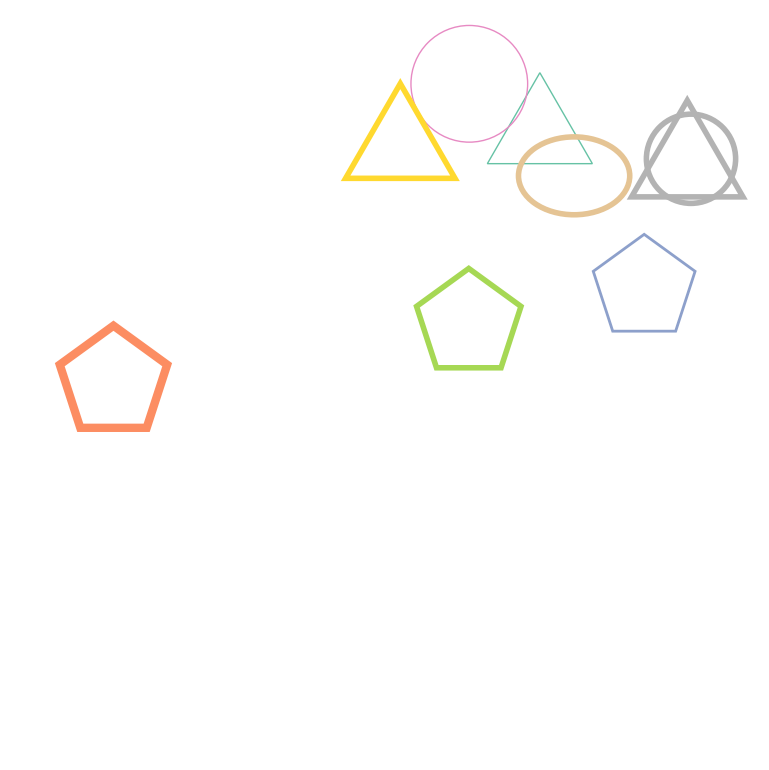[{"shape": "triangle", "thickness": 0.5, "radius": 0.39, "center": [0.701, 0.827]}, {"shape": "pentagon", "thickness": 3, "radius": 0.37, "center": [0.147, 0.504]}, {"shape": "pentagon", "thickness": 1, "radius": 0.35, "center": [0.837, 0.626]}, {"shape": "circle", "thickness": 0.5, "radius": 0.38, "center": [0.609, 0.891]}, {"shape": "pentagon", "thickness": 2, "radius": 0.36, "center": [0.609, 0.58]}, {"shape": "triangle", "thickness": 2, "radius": 0.41, "center": [0.52, 0.809]}, {"shape": "oval", "thickness": 2, "radius": 0.36, "center": [0.746, 0.772]}, {"shape": "triangle", "thickness": 2, "radius": 0.42, "center": [0.893, 0.786]}, {"shape": "circle", "thickness": 2, "radius": 0.29, "center": [0.897, 0.794]}]